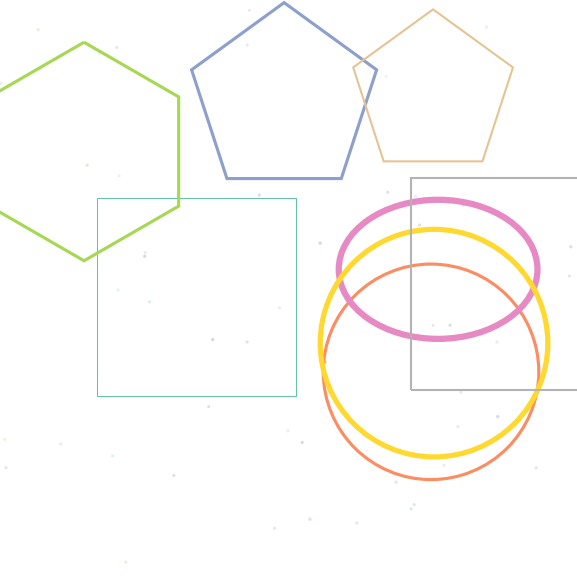[{"shape": "square", "thickness": 0.5, "radius": 0.86, "center": [0.34, 0.485]}, {"shape": "circle", "thickness": 1.5, "radius": 0.93, "center": [0.746, 0.355]}, {"shape": "pentagon", "thickness": 1.5, "radius": 0.84, "center": [0.492, 0.826]}, {"shape": "oval", "thickness": 3, "radius": 0.86, "center": [0.759, 0.533]}, {"shape": "hexagon", "thickness": 1.5, "radius": 0.95, "center": [0.146, 0.737]}, {"shape": "circle", "thickness": 2.5, "radius": 0.99, "center": [0.752, 0.405]}, {"shape": "pentagon", "thickness": 1, "radius": 0.73, "center": [0.75, 0.837]}, {"shape": "square", "thickness": 1, "radius": 0.92, "center": [0.896, 0.508]}]